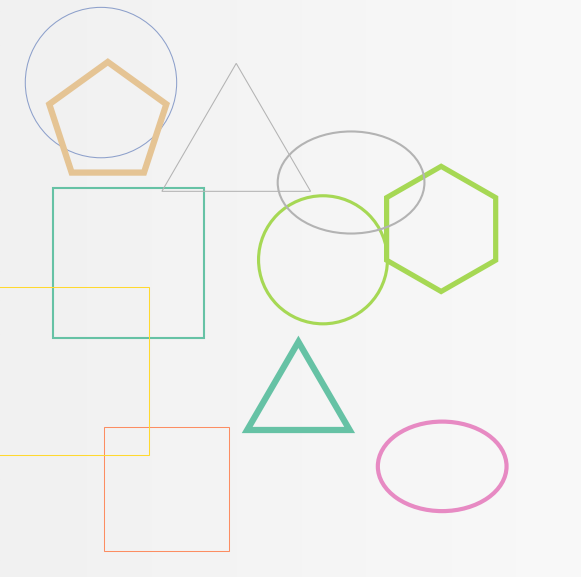[{"shape": "square", "thickness": 1, "radius": 0.65, "center": [0.221, 0.544]}, {"shape": "triangle", "thickness": 3, "radius": 0.51, "center": [0.513, 0.305]}, {"shape": "square", "thickness": 0.5, "radius": 0.54, "center": [0.286, 0.152]}, {"shape": "circle", "thickness": 0.5, "radius": 0.65, "center": [0.174, 0.856]}, {"shape": "oval", "thickness": 2, "radius": 0.55, "center": [0.761, 0.192]}, {"shape": "hexagon", "thickness": 2.5, "radius": 0.54, "center": [0.759, 0.603]}, {"shape": "circle", "thickness": 1.5, "radius": 0.55, "center": [0.556, 0.549]}, {"shape": "square", "thickness": 0.5, "radius": 0.73, "center": [0.111, 0.357]}, {"shape": "pentagon", "thickness": 3, "radius": 0.53, "center": [0.185, 0.786]}, {"shape": "triangle", "thickness": 0.5, "radius": 0.74, "center": [0.406, 0.742]}, {"shape": "oval", "thickness": 1, "radius": 0.63, "center": [0.604, 0.683]}]